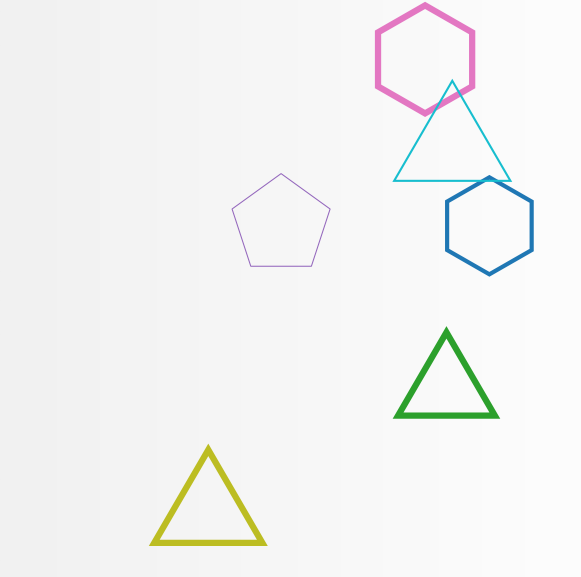[{"shape": "hexagon", "thickness": 2, "radius": 0.42, "center": [0.842, 0.608]}, {"shape": "triangle", "thickness": 3, "radius": 0.48, "center": [0.768, 0.328]}, {"shape": "pentagon", "thickness": 0.5, "radius": 0.44, "center": [0.484, 0.61]}, {"shape": "hexagon", "thickness": 3, "radius": 0.47, "center": [0.731, 0.896]}, {"shape": "triangle", "thickness": 3, "radius": 0.54, "center": [0.358, 0.113]}, {"shape": "triangle", "thickness": 1, "radius": 0.58, "center": [0.778, 0.744]}]